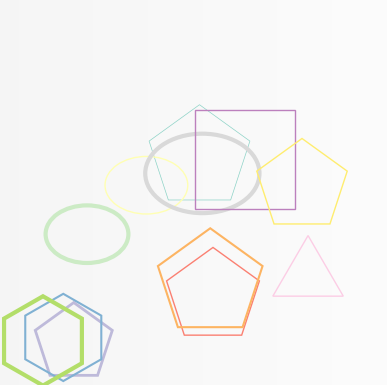[{"shape": "pentagon", "thickness": 0.5, "radius": 0.68, "center": [0.515, 0.591]}, {"shape": "oval", "thickness": 1, "radius": 0.53, "center": [0.378, 0.519]}, {"shape": "pentagon", "thickness": 2, "radius": 0.52, "center": [0.19, 0.11]}, {"shape": "pentagon", "thickness": 1, "radius": 0.63, "center": [0.55, 0.231]}, {"shape": "hexagon", "thickness": 1.5, "radius": 0.57, "center": [0.163, 0.124]}, {"shape": "pentagon", "thickness": 1.5, "radius": 0.71, "center": [0.543, 0.265]}, {"shape": "hexagon", "thickness": 3, "radius": 0.58, "center": [0.111, 0.114]}, {"shape": "triangle", "thickness": 1, "radius": 0.52, "center": [0.795, 0.283]}, {"shape": "oval", "thickness": 3, "radius": 0.74, "center": [0.522, 0.55]}, {"shape": "square", "thickness": 1, "radius": 0.64, "center": [0.632, 0.585]}, {"shape": "oval", "thickness": 3, "radius": 0.53, "center": [0.225, 0.392]}, {"shape": "pentagon", "thickness": 1, "radius": 0.61, "center": [0.779, 0.518]}]